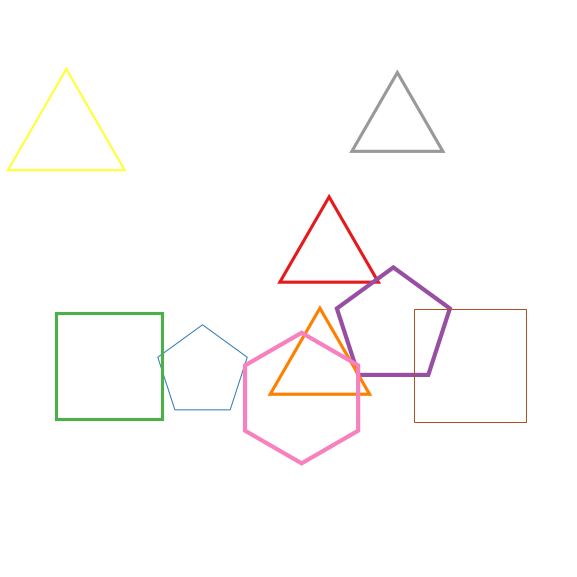[{"shape": "triangle", "thickness": 1.5, "radius": 0.49, "center": [0.57, 0.56]}, {"shape": "pentagon", "thickness": 0.5, "radius": 0.41, "center": [0.351, 0.355]}, {"shape": "square", "thickness": 1.5, "radius": 0.46, "center": [0.189, 0.365]}, {"shape": "pentagon", "thickness": 2, "radius": 0.51, "center": [0.681, 0.433]}, {"shape": "triangle", "thickness": 1.5, "radius": 0.5, "center": [0.554, 0.366]}, {"shape": "triangle", "thickness": 1, "radius": 0.58, "center": [0.115, 0.763]}, {"shape": "square", "thickness": 0.5, "radius": 0.49, "center": [0.814, 0.366]}, {"shape": "hexagon", "thickness": 2, "radius": 0.57, "center": [0.522, 0.31]}, {"shape": "triangle", "thickness": 1.5, "radius": 0.45, "center": [0.688, 0.783]}]